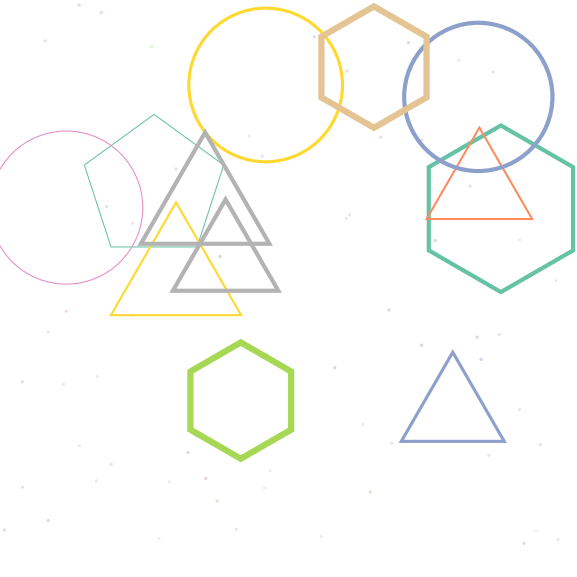[{"shape": "hexagon", "thickness": 2, "radius": 0.72, "center": [0.867, 0.638]}, {"shape": "pentagon", "thickness": 0.5, "radius": 0.63, "center": [0.267, 0.674]}, {"shape": "triangle", "thickness": 1, "radius": 0.53, "center": [0.83, 0.673]}, {"shape": "circle", "thickness": 2, "radius": 0.64, "center": [0.828, 0.831]}, {"shape": "triangle", "thickness": 1.5, "radius": 0.51, "center": [0.784, 0.286]}, {"shape": "circle", "thickness": 0.5, "radius": 0.66, "center": [0.115, 0.64]}, {"shape": "hexagon", "thickness": 3, "radius": 0.5, "center": [0.417, 0.305]}, {"shape": "circle", "thickness": 1.5, "radius": 0.67, "center": [0.46, 0.852]}, {"shape": "triangle", "thickness": 1, "radius": 0.65, "center": [0.305, 0.518]}, {"shape": "hexagon", "thickness": 3, "radius": 0.53, "center": [0.648, 0.883]}, {"shape": "triangle", "thickness": 2, "radius": 0.64, "center": [0.355, 0.641]}, {"shape": "triangle", "thickness": 2, "radius": 0.53, "center": [0.391, 0.548]}]